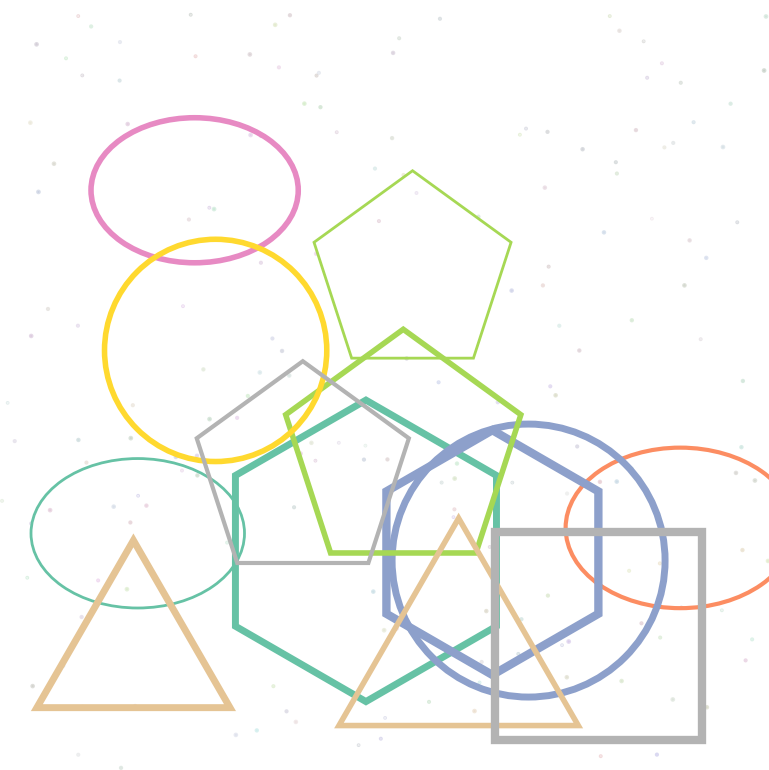[{"shape": "hexagon", "thickness": 2.5, "radius": 0.98, "center": [0.475, 0.285]}, {"shape": "oval", "thickness": 1, "radius": 0.69, "center": [0.179, 0.307]}, {"shape": "oval", "thickness": 1.5, "radius": 0.74, "center": [0.883, 0.314]}, {"shape": "circle", "thickness": 2.5, "radius": 0.89, "center": [0.686, 0.272]}, {"shape": "hexagon", "thickness": 3, "radius": 0.79, "center": [0.639, 0.282]}, {"shape": "oval", "thickness": 2, "radius": 0.67, "center": [0.253, 0.753]}, {"shape": "pentagon", "thickness": 1, "radius": 0.67, "center": [0.536, 0.644]}, {"shape": "pentagon", "thickness": 2, "radius": 0.8, "center": [0.524, 0.412]}, {"shape": "circle", "thickness": 2, "radius": 0.72, "center": [0.28, 0.545]}, {"shape": "triangle", "thickness": 2.5, "radius": 0.72, "center": [0.173, 0.153]}, {"shape": "triangle", "thickness": 2, "radius": 0.9, "center": [0.596, 0.147]}, {"shape": "square", "thickness": 3, "radius": 0.67, "center": [0.777, 0.174]}, {"shape": "pentagon", "thickness": 1.5, "radius": 0.72, "center": [0.393, 0.386]}]